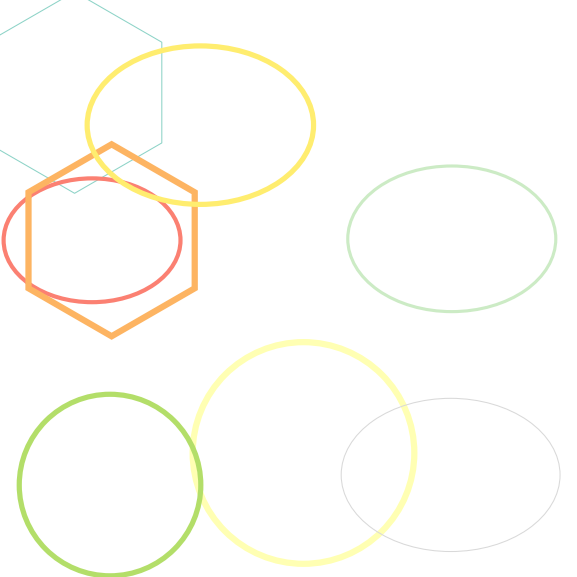[{"shape": "hexagon", "thickness": 0.5, "radius": 0.87, "center": [0.129, 0.839]}, {"shape": "circle", "thickness": 3, "radius": 0.96, "center": [0.526, 0.215]}, {"shape": "oval", "thickness": 2, "radius": 0.77, "center": [0.159, 0.583]}, {"shape": "hexagon", "thickness": 3, "radius": 0.83, "center": [0.193, 0.583]}, {"shape": "circle", "thickness": 2.5, "radius": 0.79, "center": [0.191, 0.159]}, {"shape": "oval", "thickness": 0.5, "radius": 0.95, "center": [0.78, 0.177]}, {"shape": "oval", "thickness": 1.5, "radius": 0.9, "center": [0.782, 0.586]}, {"shape": "oval", "thickness": 2.5, "radius": 0.98, "center": [0.347, 0.782]}]